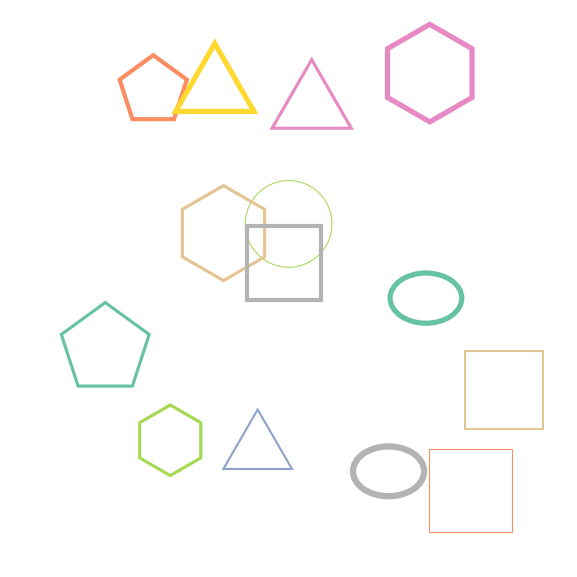[{"shape": "oval", "thickness": 2.5, "radius": 0.31, "center": [0.738, 0.483]}, {"shape": "pentagon", "thickness": 1.5, "radius": 0.4, "center": [0.182, 0.395]}, {"shape": "square", "thickness": 0.5, "radius": 0.36, "center": [0.815, 0.151]}, {"shape": "pentagon", "thickness": 2, "radius": 0.31, "center": [0.265, 0.842]}, {"shape": "triangle", "thickness": 1, "radius": 0.34, "center": [0.446, 0.221]}, {"shape": "triangle", "thickness": 1.5, "radius": 0.4, "center": [0.54, 0.817]}, {"shape": "hexagon", "thickness": 2.5, "radius": 0.42, "center": [0.744, 0.873]}, {"shape": "hexagon", "thickness": 1.5, "radius": 0.31, "center": [0.295, 0.237]}, {"shape": "circle", "thickness": 0.5, "radius": 0.38, "center": [0.5, 0.611]}, {"shape": "triangle", "thickness": 2.5, "radius": 0.39, "center": [0.372, 0.845]}, {"shape": "square", "thickness": 1, "radius": 0.34, "center": [0.872, 0.324]}, {"shape": "hexagon", "thickness": 1.5, "radius": 0.41, "center": [0.387, 0.596]}, {"shape": "square", "thickness": 2, "radius": 0.32, "center": [0.492, 0.544]}, {"shape": "oval", "thickness": 3, "radius": 0.31, "center": [0.673, 0.183]}]